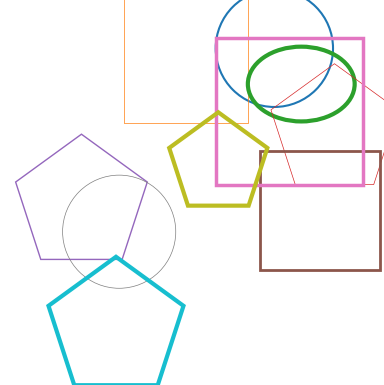[{"shape": "circle", "thickness": 1.5, "radius": 0.76, "center": [0.713, 0.875]}, {"shape": "square", "thickness": 0.5, "radius": 0.81, "center": [0.483, 0.842]}, {"shape": "oval", "thickness": 3, "radius": 0.69, "center": [0.782, 0.782]}, {"shape": "pentagon", "thickness": 0.5, "radius": 0.87, "center": [0.869, 0.661]}, {"shape": "pentagon", "thickness": 1, "radius": 0.9, "center": [0.212, 0.472]}, {"shape": "square", "thickness": 2, "radius": 0.77, "center": [0.831, 0.453]}, {"shape": "square", "thickness": 2.5, "radius": 0.96, "center": [0.752, 0.711]}, {"shape": "circle", "thickness": 0.5, "radius": 0.73, "center": [0.31, 0.398]}, {"shape": "pentagon", "thickness": 3, "radius": 0.67, "center": [0.567, 0.574]}, {"shape": "pentagon", "thickness": 3, "radius": 0.92, "center": [0.301, 0.149]}]